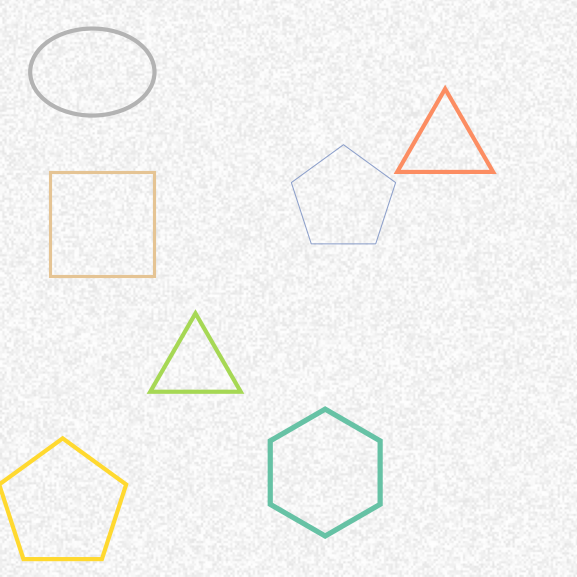[{"shape": "hexagon", "thickness": 2.5, "radius": 0.55, "center": [0.563, 0.181]}, {"shape": "triangle", "thickness": 2, "radius": 0.48, "center": [0.771, 0.749]}, {"shape": "pentagon", "thickness": 0.5, "radius": 0.47, "center": [0.595, 0.654]}, {"shape": "triangle", "thickness": 2, "radius": 0.45, "center": [0.339, 0.366]}, {"shape": "pentagon", "thickness": 2, "radius": 0.58, "center": [0.109, 0.124]}, {"shape": "square", "thickness": 1.5, "radius": 0.45, "center": [0.176, 0.612]}, {"shape": "oval", "thickness": 2, "radius": 0.54, "center": [0.16, 0.874]}]